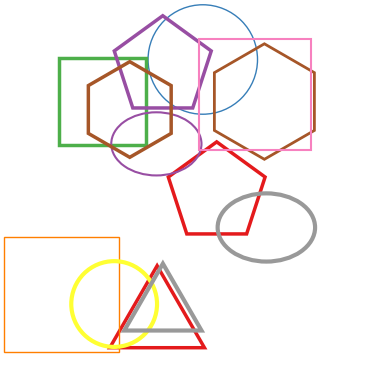[{"shape": "pentagon", "thickness": 2.5, "radius": 0.66, "center": [0.563, 0.499]}, {"shape": "triangle", "thickness": 2.5, "radius": 0.71, "center": [0.408, 0.168]}, {"shape": "circle", "thickness": 1, "radius": 0.71, "center": [0.527, 0.845]}, {"shape": "square", "thickness": 2.5, "radius": 0.57, "center": [0.266, 0.736]}, {"shape": "pentagon", "thickness": 2.5, "radius": 0.66, "center": [0.423, 0.827]}, {"shape": "oval", "thickness": 1.5, "radius": 0.59, "center": [0.406, 0.626]}, {"shape": "square", "thickness": 1, "radius": 0.75, "center": [0.159, 0.235]}, {"shape": "circle", "thickness": 3, "radius": 0.56, "center": [0.297, 0.21]}, {"shape": "hexagon", "thickness": 2.5, "radius": 0.62, "center": [0.337, 0.716]}, {"shape": "hexagon", "thickness": 2, "radius": 0.75, "center": [0.687, 0.736]}, {"shape": "square", "thickness": 1.5, "radius": 0.73, "center": [0.662, 0.755]}, {"shape": "triangle", "thickness": 3, "radius": 0.58, "center": [0.423, 0.199]}, {"shape": "oval", "thickness": 3, "radius": 0.63, "center": [0.692, 0.409]}]